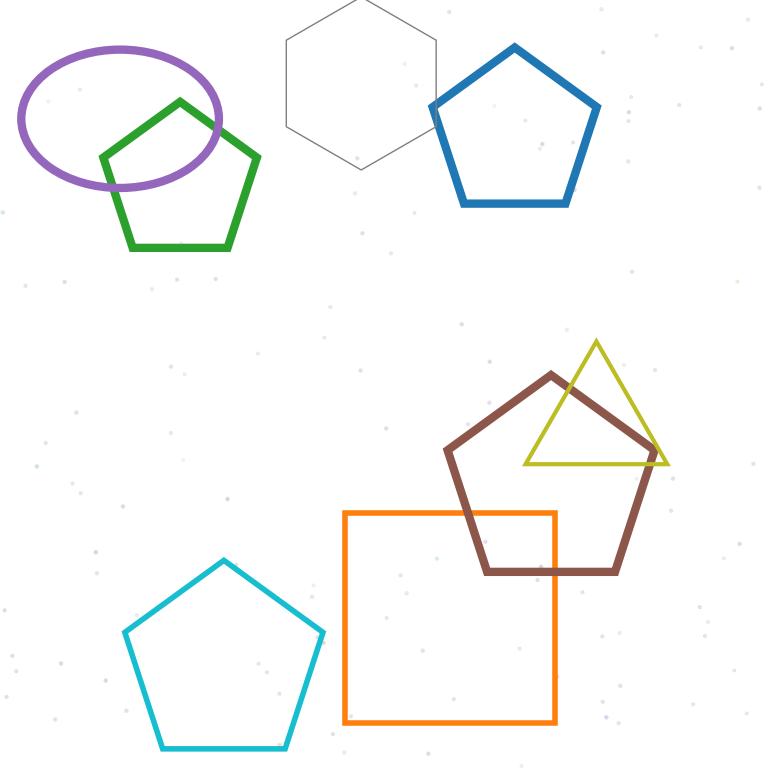[{"shape": "pentagon", "thickness": 3, "radius": 0.56, "center": [0.668, 0.826]}, {"shape": "square", "thickness": 2, "radius": 0.68, "center": [0.585, 0.197]}, {"shape": "pentagon", "thickness": 3, "radius": 0.52, "center": [0.234, 0.763]}, {"shape": "oval", "thickness": 3, "radius": 0.64, "center": [0.156, 0.846]}, {"shape": "pentagon", "thickness": 3, "radius": 0.71, "center": [0.716, 0.372]}, {"shape": "hexagon", "thickness": 0.5, "radius": 0.56, "center": [0.469, 0.892]}, {"shape": "triangle", "thickness": 1.5, "radius": 0.53, "center": [0.775, 0.45]}, {"shape": "pentagon", "thickness": 2, "radius": 0.68, "center": [0.291, 0.137]}]